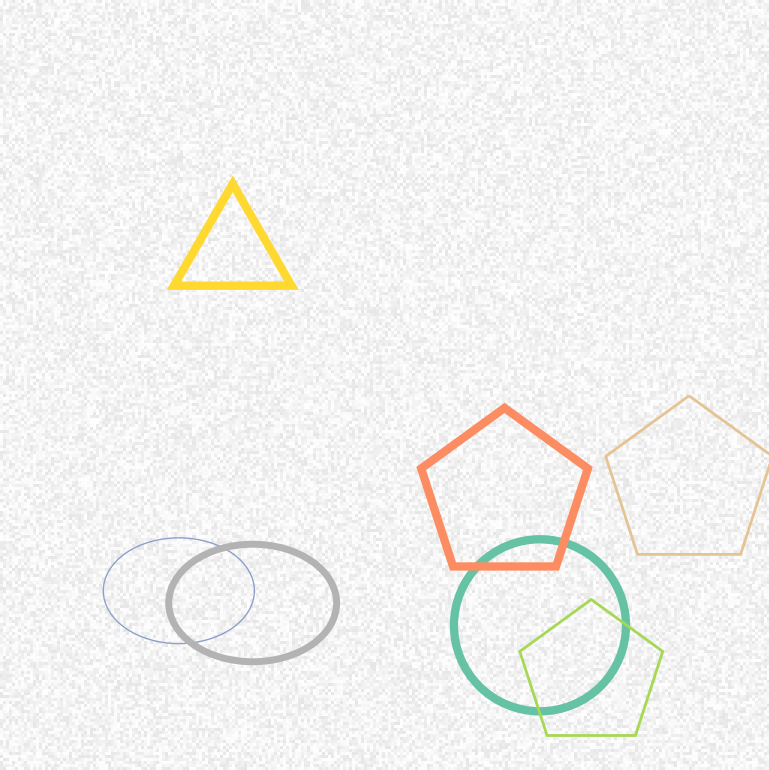[{"shape": "circle", "thickness": 3, "radius": 0.56, "center": [0.701, 0.188]}, {"shape": "pentagon", "thickness": 3, "radius": 0.57, "center": [0.655, 0.356]}, {"shape": "oval", "thickness": 0.5, "radius": 0.49, "center": [0.232, 0.233]}, {"shape": "pentagon", "thickness": 1, "radius": 0.49, "center": [0.768, 0.124]}, {"shape": "triangle", "thickness": 3, "radius": 0.44, "center": [0.302, 0.673]}, {"shape": "pentagon", "thickness": 1, "radius": 0.57, "center": [0.895, 0.372]}, {"shape": "oval", "thickness": 2.5, "radius": 0.55, "center": [0.328, 0.217]}]